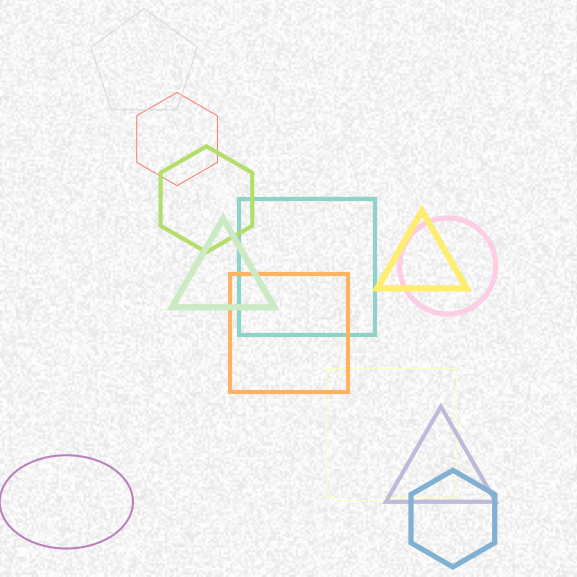[{"shape": "square", "thickness": 2, "radius": 0.59, "center": [0.531, 0.537]}, {"shape": "square", "thickness": 0.5, "radius": 0.56, "center": [0.677, 0.25]}, {"shape": "triangle", "thickness": 2, "radius": 0.55, "center": [0.763, 0.185]}, {"shape": "hexagon", "thickness": 0.5, "radius": 0.4, "center": [0.307, 0.758]}, {"shape": "hexagon", "thickness": 2.5, "radius": 0.42, "center": [0.784, 0.101]}, {"shape": "square", "thickness": 2, "radius": 0.51, "center": [0.5, 0.422]}, {"shape": "hexagon", "thickness": 2, "radius": 0.46, "center": [0.357, 0.654]}, {"shape": "circle", "thickness": 2.5, "radius": 0.42, "center": [0.775, 0.539]}, {"shape": "pentagon", "thickness": 0.5, "radius": 0.48, "center": [0.25, 0.887]}, {"shape": "oval", "thickness": 1, "radius": 0.58, "center": [0.115, 0.13]}, {"shape": "triangle", "thickness": 3, "radius": 0.51, "center": [0.386, 0.518]}, {"shape": "triangle", "thickness": 3, "radius": 0.45, "center": [0.731, 0.544]}]